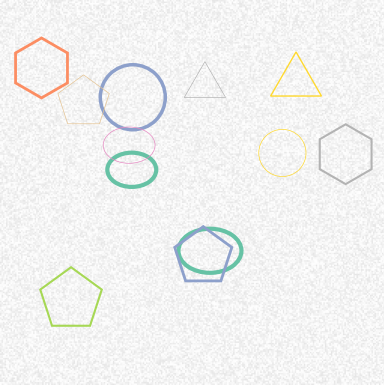[{"shape": "oval", "thickness": 3, "radius": 0.32, "center": [0.342, 0.559]}, {"shape": "oval", "thickness": 3, "radius": 0.41, "center": [0.545, 0.349]}, {"shape": "hexagon", "thickness": 2, "radius": 0.39, "center": [0.108, 0.823]}, {"shape": "circle", "thickness": 2.5, "radius": 0.42, "center": [0.345, 0.747]}, {"shape": "pentagon", "thickness": 2, "radius": 0.39, "center": [0.528, 0.333]}, {"shape": "oval", "thickness": 0.5, "radius": 0.34, "center": [0.335, 0.623]}, {"shape": "pentagon", "thickness": 1.5, "radius": 0.42, "center": [0.185, 0.222]}, {"shape": "triangle", "thickness": 1, "radius": 0.38, "center": [0.769, 0.789]}, {"shape": "circle", "thickness": 0.5, "radius": 0.31, "center": [0.733, 0.603]}, {"shape": "pentagon", "thickness": 0.5, "radius": 0.35, "center": [0.217, 0.735]}, {"shape": "hexagon", "thickness": 1.5, "radius": 0.39, "center": [0.898, 0.599]}, {"shape": "triangle", "thickness": 0.5, "radius": 0.31, "center": [0.532, 0.778]}]